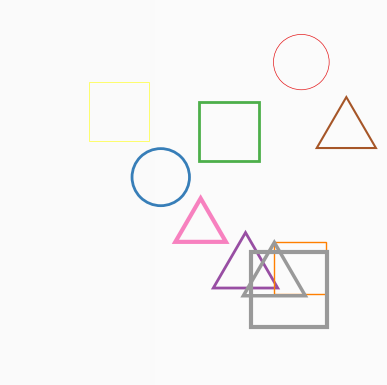[{"shape": "circle", "thickness": 0.5, "radius": 0.36, "center": [0.778, 0.839]}, {"shape": "circle", "thickness": 2, "radius": 0.37, "center": [0.415, 0.54]}, {"shape": "square", "thickness": 2, "radius": 0.38, "center": [0.591, 0.659]}, {"shape": "triangle", "thickness": 2, "radius": 0.48, "center": [0.634, 0.3]}, {"shape": "square", "thickness": 1, "radius": 0.33, "center": [0.775, 0.304]}, {"shape": "square", "thickness": 0.5, "radius": 0.38, "center": [0.307, 0.71]}, {"shape": "triangle", "thickness": 1.5, "radius": 0.44, "center": [0.894, 0.66]}, {"shape": "triangle", "thickness": 3, "radius": 0.38, "center": [0.518, 0.409]}, {"shape": "triangle", "thickness": 2.5, "radius": 0.46, "center": [0.708, 0.278]}, {"shape": "square", "thickness": 3, "radius": 0.49, "center": [0.746, 0.248]}]